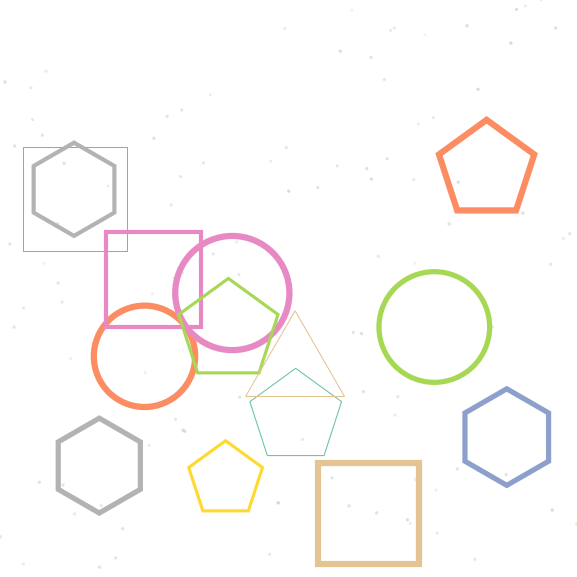[{"shape": "pentagon", "thickness": 0.5, "radius": 0.42, "center": [0.512, 0.278]}, {"shape": "square", "thickness": 0.5, "radius": 0.45, "center": [0.13, 0.655]}, {"shape": "pentagon", "thickness": 3, "radius": 0.43, "center": [0.843, 0.705]}, {"shape": "circle", "thickness": 3, "radius": 0.44, "center": [0.25, 0.382]}, {"shape": "hexagon", "thickness": 2.5, "radius": 0.42, "center": [0.878, 0.242]}, {"shape": "circle", "thickness": 3, "radius": 0.49, "center": [0.402, 0.492]}, {"shape": "square", "thickness": 2, "radius": 0.41, "center": [0.265, 0.515]}, {"shape": "circle", "thickness": 2.5, "radius": 0.48, "center": [0.752, 0.433]}, {"shape": "pentagon", "thickness": 1.5, "radius": 0.45, "center": [0.395, 0.427]}, {"shape": "pentagon", "thickness": 1.5, "radius": 0.34, "center": [0.391, 0.169]}, {"shape": "triangle", "thickness": 0.5, "radius": 0.49, "center": [0.511, 0.362]}, {"shape": "square", "thickness": 3, "radius": 0.44, "center": [0.638, 0.11]}, {"shape": "hexagon", "thickness": 2, "radius": 0.4, "center": [0.128, 0.671]}, {"shape": "hexagon", "thickness": 2.5, "radius": 0.41, "center": [0.172, 0.193]}]